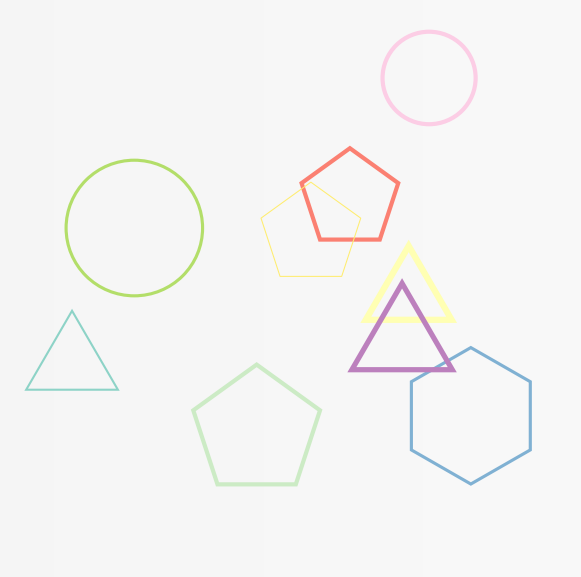[{"shape": "triangle", "thickness": 1, "radius": 0.46, "center": [0.124, 0.37]}, {"shape": "triangle", "thickness": 3, "radius": 0.43, "center": [0.703, 0.488]}, {"shape": "pentagon", "thickness": 2, "radius": 0.44, "center": [0.602, 0.655]}, {"shape": "hexagon", "thickness": 1.5, "radius": 0.59, "center": [0.81, 0.279]}, {"shape": "circle", "thickness": 1.5, "radius": 0.59, "center": [0.231, 0.604]}, {"shape": "circle", "thickness": 2, "radius": 0.4, "center": [0.738, 0.864]}, {"shape": "triangle", "thickness": 2.5, "radius": 0.5, "center": [0.692, 0.409]}, {"shape": "pentagon", "thickness": 2, "radius": 0.57, "center": [0.442, 0.253]}, {"shape": "pentagon", "thickness": 0.5, "radius": 0.45, "center": [0.535, 0.594]}]